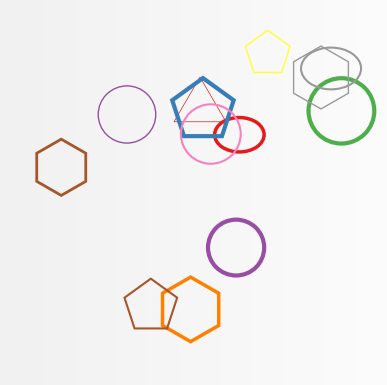[{"shape": "triangle", "thickness": 0.5, "radius": 0.39, "center": [0.516, 0.722]}, {"shape": "oval", "thickness": 2.5, "radius": 0.32, "center": [0.618, 0.65]}, {"shape": "pentagon", "thickness": 3, "radius": 0.42, "center": [0.524, 0.714]}, {"shape": "circle", "thickness": 3, "radius": 0.42, "center": [0.881, 0.712]}, {"shape": "circle", "thickness": 3, "radius": 0.36, "center": [0.609, 0.357]}, {"shape": "circle", "thickness": 1, "radius": 0.37, "center": [0.328, 0.703]}, {"shape": "hexagon", "thickness": 2.5, "radius": 0.42, "center": [0.492, 0.196]}, {"shape": "pentagon", "thickness": 1, "radius": 0.3, "center": [0.691, 0.861]}, {"shape": "pentagon", "thickness": 1.5, "radius": 0.36, "center": [0.389, 0.205]}, {"shape": "hexagon", "thickness": 2, "radius": 0.37, "center": [0.158, 0.565]}, {"shape": "circle", "thickness": 1.5, "radius": 0.39, "center": [0.544, 0.652]}, {"shape": "hexagon", "thickness": 1, "radius": 0.41, "center": [0.828, 0.799]}, {"shape": "oval", "thickness": 1.5, "radius": 0.39, "center": [0.854, 0.822]}]